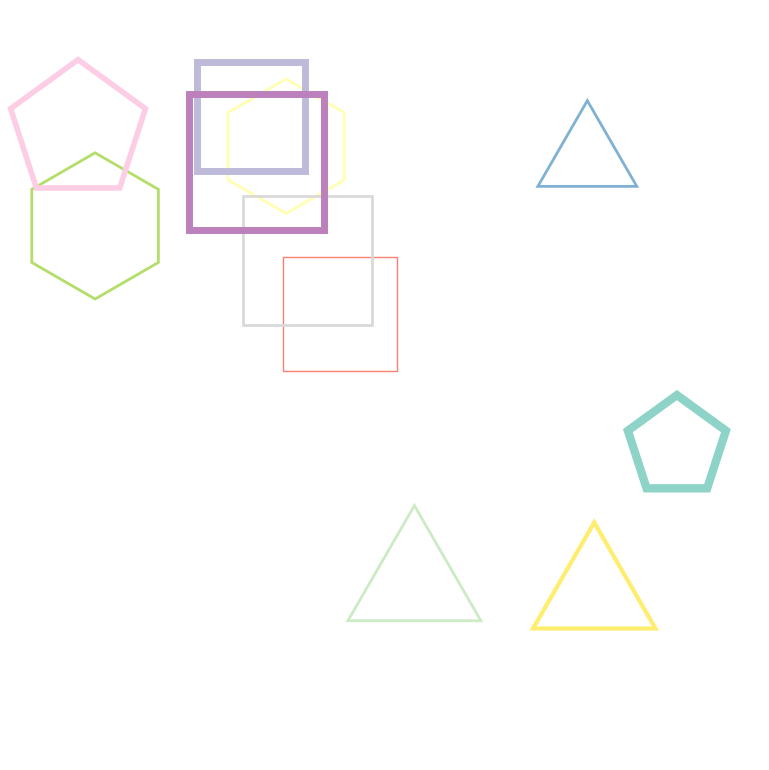[{"shape": "pentagon", "thickness": 3, "radius": 0.33, "center": [0.879, 0.42]}, {"shape": "hexagon", "thickness": 1, "radius": 0.44, "center": [0.372, 0.81]}, {"shape": "square", "thickness": 2.5, "radius": 0.35, "center": [0.326, 0.849]}, {"shape": "square", "thickness": 0.5, "radius": 0.37, "center": [0.441, 0.592]}, {"shape": "triangle", "thickness": 1, "radius": 0.37, "center": [0.763, 0.795]}, {"shape": "hexagon", "thickness": 1, "radius": 0.47, "center": [0.123, 0.707]}, {"shape": "pentagon", "thickness": 2, "radius": 0.46, "center": [0.101, 0.83]}, {"shape": "square", "thickness": 1, "radius": 0.42, "center": [0.399, 0.661]}, {"shape": "square", "thickness": 2.5, "radius": 0.44, "center": [0.333, 0.789]}, {"shape": "triangle", "thickness": 1, "radius": 0.5, "center": [0.538, 0.244]}, {"shape": "triangle", "thickness": 1.5, "radius": 0.46, "center": [0.772, 0.23]}]